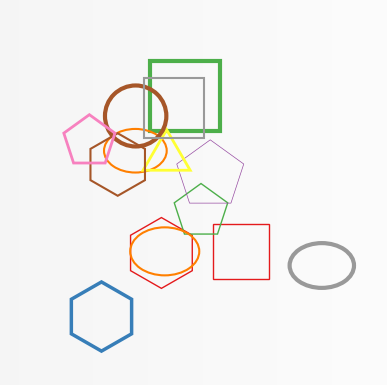[{"shape": "hexagon", "thickness": 1, "radius": 0.46, "center": [0.417, 0.343]}, {"shape": "square", "thickness": 1, "radius": 0.36, "center": [0.622, 0.347]}, {"shape": "hexagon", "thickness": 2.5, "radius": 0.45, "center": [0.262, 0.178]}, {"shape": "pentagon", "thickness": 1, "radius": 0.36, "center": [0.519, 0.451]}, {"shape": "square", "thickness": 3, "radius": 0.45, "center": [0.476, 0.751]}, {"shape": "pentagon", "thickness": 0.5, "radius": 0.45, "center": [0.543, 0.546]}, {"shape": "oval", "thickness": 1.5, "radius": 0.4, "center": [0.349, 0.608]}, {"shape": "oval", "thickness": 1.5, "radius": 0.45, "center": [0.425, 0.347]}, {"shape": "triangle", "thickness": 2, "radius": 0.35, "center": [0.43, 0.593]}, {"shape": "hexagon", "thickness": 1.5, "radius": 0.41, "center": [0.304, 0.573]}, {"shape": "circle", "thickness": 3, "radius": 0.4, "center": [0.35, 0.699]}, {"shape": "pentagon", "thickness": 2, "radius": 0.35, "center": [0.231, 0.633]}, {"shape": "square", "thickness": 1.5, "radius": 0.39, "center": [0.45, 0.72]}, {"shape": "oval", "thickness": 3, "radius": 0.42, "center": [0.83, 0.31]}]